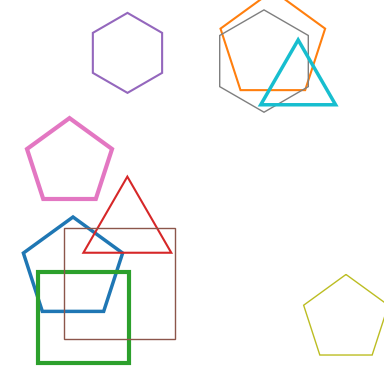[{"shape": "pentagon", "thickness": 2.5, "radius": 0.68, "center": [0.19, 0.301]}, {"shape": "pentagon", "thickness": 1.5, "radius": 0.71, "center": [0.709, 0.881]}, {"shape": "square", "thickness": 3, "radius": 0.59, "center": [0.218, 0.174]}, {"shape": "triangle", "thickness": 1.5, "radius": 0.66, "center": [0.331, 0.409]}, {"shape": "hexagon", "thickness": 1.5, "radius": 0.52, "center": [0.331, 0.863]}, {"shape": "square", "thickness": 1, "radius": 0.72, "center": [0.311, 0.264]}, {"shape": "pentagon", "thickness": 3, "radius": 0.58, "center": [0.181, 0.577]}, {"shape": "hexagon", "thickness": 1, "radius": 0.66, "center": [0.686, 0.841]}, {"shape": "pentagon", "thickness": 1, "radius": 0.58, "center": [0.899, 0.171]}, {"shape": "triangle", "thickness": 2.5, "radius": 0.56, "center": [0.774, 0.784]}]